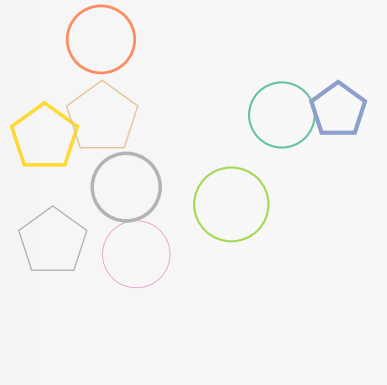[{"shape": "circle", "thickness": 1.5, "radius": 0.42, "center": [0.727, 0.701]}, {"shape": "circle", "thickness": 2, "radius": 0.44, "center": [0.261, 0.898]}, {"shape": "pentagon", "thickness": 3, "radius": 0.36, "center": [0.873, 0.714]}, {"shape": "circle", "thickness": 0.5, "radius": 0.44, "center": [0.352, 0.34]}, {"shape": "circle", "thickness": 1.5, "radius": 0.48, "center": [0.597, 0.469]}, {"shape": "pentagon", "thickness": 2.5, "radius": 0.45, "center": [0.115, 0.644]}, {"shape": "pentagon", "thickness": 1, "radius": 0.48, "center": [0.264, 0.695]}, {"shape": "circle", "thickness": 2.5, "radius": 0.44, "center": [0.326, 0.514]}, {"shape": "pentagon", "thickness": 1, "radius": 0.46, "center": [0.136, 0.373]}]